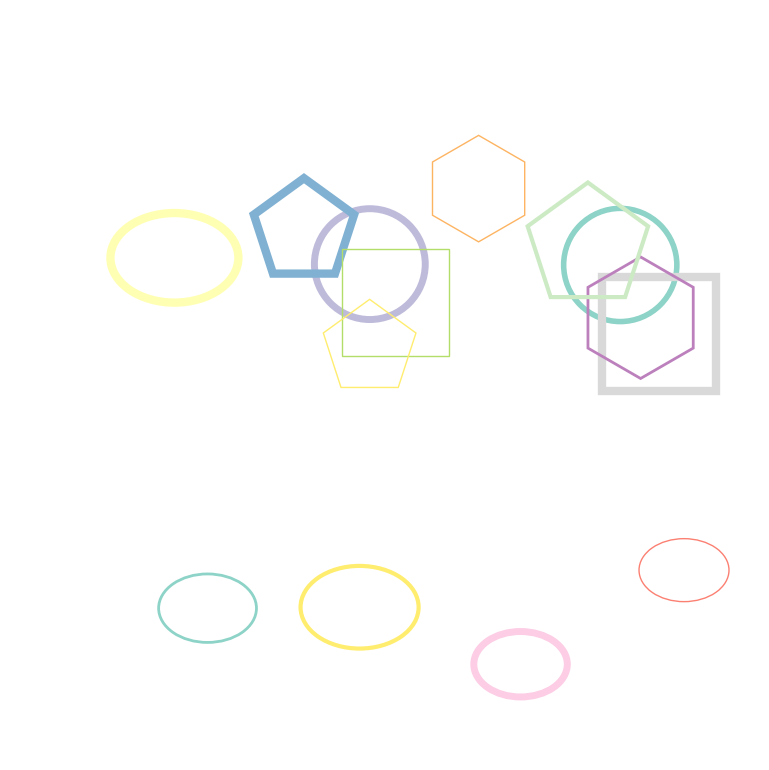[{"shape": "circle", "thickness": 2, "radius": 0.37, "center": [0.806, 0.656]}, {"shape": "oval", "thickness": 1, "radius": 0.32, "center": [0.27, 0.21]}, {"shape": "oval", "thickness": 3, "radius": 0.42, "center": [0.227, 0.665]}, {"shape": "circle", "thickness": 2.5, "radius": 0.36, "center": [0.48, 0.657]}, {"shape": "oval", "thickness": 0.5, "radius": 0.29, "center": [0.888, 0.26]}, {"shape": "pentagon", "thickness": 3, "radius": 0.34, "center": [0.395, 0.7]}, {"shape": "hexagon", "thickness": 0.5, "radius": 0.35, "center": [0.622, 0.755]}, {"shape": "square", "thickness": 0.5, "radius": 0.35, "center": [0.514, 0.608]}, {"shape": "oval", "thickness": 2.5, "radius": 0.3, "center": [0.676, 0.137]}, {"shape": "square", "thickness": 3, "radius": 0.37, "center": [0.856, 0.566]}, {"shape": "hexagon", "thickness": 1, "radius": 0.39, "center": [0.832, 0.587]}, {"shape": "pentagon", "thickness": 1.5, "radius": 0.41, "center": [0.763, 0.681]}, {"shape": "pentagon", "thickness": 0.5, "radius": 0.32, "center": [0.48, 0.548]}, {"shape": "oval", "thickness": 1.5, "radius": 0.38, "center": [0.467, 0.211]}]